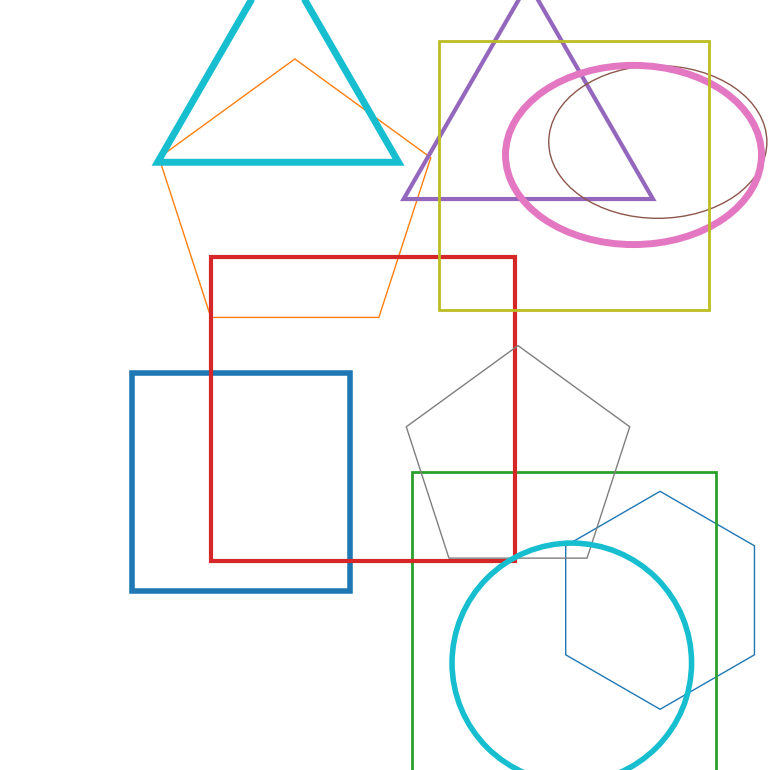[{"shape": "square", "thickness": 2, "radius": 0.71, "center": [0.313, 0.374]}, {"shape": "hexagon", "thickness": 0.5, "radius": 0.71, "center": [0.857, 0.22]}, {"shape": "pentagon", "thickness": 0.5, "radius": 0.93, "center": [0.383, 0.738]}, {"shape": "square", "thickness": 1, "radius": 0.99, "center": [0.733, 0.19]}, {"shape": "square", "thickness": 1.5, "radius": 0.99, "center": [0.471, 0.469]}, {"shape": "triangle", "thickness": 1.5, "radius": 0.93, "center": [0.686, 0.835]}, {"shape": "oval", "thickness": 0.5, "radius": 0.71, "center": [0.854, 0.816]}, {"shape": "oval", "thickness": 2.5, "radius": 0.83, "center": [0.823, 0.799]}, {"shape": "pentagon", "thickness": 0.5, "radius": 0.76, "center": [0.673, 0.399]}, {"shape": "square", "thickness": 1, "radius": 0.88, "center": [0.745, 0.772]}, {"shape": "circle", "thickness": 2, "radius": 0.78, "center": [0.743, 0.139]}, {"shape": "triangle", "thickness": 2.5, "radius": 0.9, "center": [0.361, 0.88]}]